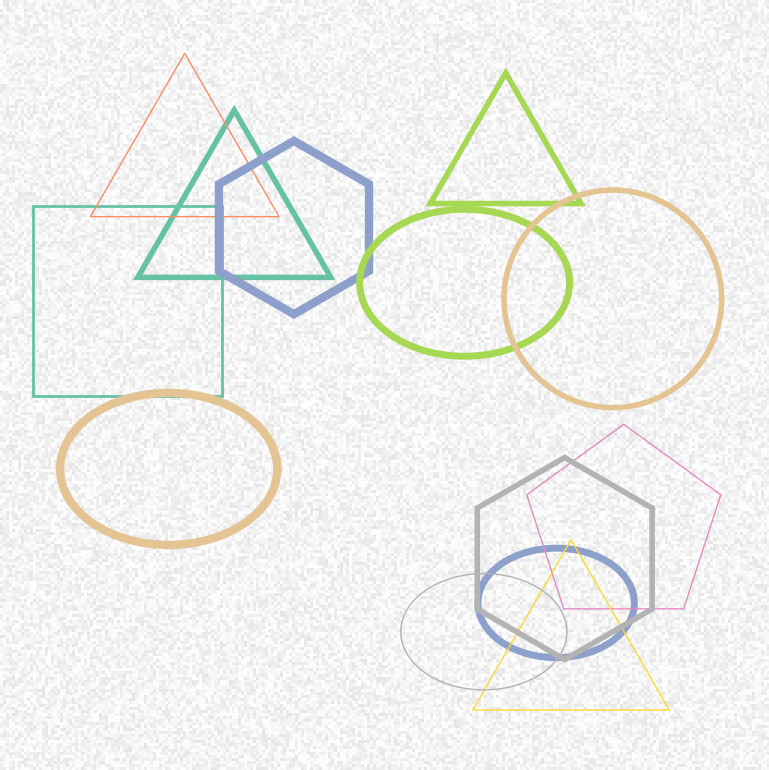[{"shape": "triangle", "thickness": 2, "radius": 0.72, "center": [0.304, 0.712]}, {"shape": "square", "thickness": 1, "radius": 0.62, "center": [0.165, 0.609]}, {"shape": "triangle", "thickness": 0.5, "radius": 0.71, "center": [0.24, 0.789]}, {"shape": "hexagon", "thickness": 3, "radius": 0.56, "center": [0.382, 0.704]}, {"shape": "oval", "thickness": 2.5, "radius": 0.51, "center": [0.722, 0.217]}, {"shape": "pentagon", "thickness": 0.5, "radius": 0.66, "center": [0.81, 0.316]}, {"shape": "triangle", "thickness": 2, "radius": 0.57, "center": [0.657, 0.792]}, {"shape": "oval", "thickness": 2.5, "radius": 0.68, "center": [0.603, 0.633]}, {"shape": "triangle", "thickness": 0.5, "radius": 0.74, "center": [0.742, 0.152]}, {"shape": "circle", "thickness": 2, "radius": 0.71, "center": [0.796, 0.612]}, {"shape": "oval", "thickness": 3, "radius": 0.71, "center": [0.219, 0.391]}, {"shape": "hexagon", "thickness": 2, "radius": 0.66, "center": [0.733, 0.275]}, {"shape": "oval", "thickness": 0.5, "radius": 0.54, "center": [0.628, 0.18]}]